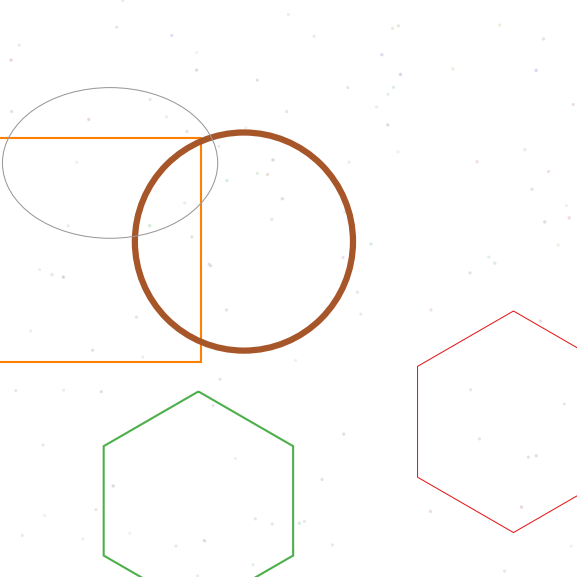[{"shape": "hexagon", "thickness": 0.5, "radius": 0.96, "center": [0.889, 0.269]}, {"shape": "hexagon", "thickness": 1, "radius": 0.95, "center": [0.344, 0.132]}, {"shape": "square", "thickness": 1, "radius": 0.97, "center": [0.154, 0.567]}, {"shape": "circle", "thickness": 3, "radius": 0.94, "center": [0.422, 0.581]}, {"shape": "oval", "thickness": 0.5, "radius": 0.93, "center": [0.191, 0.717]}]